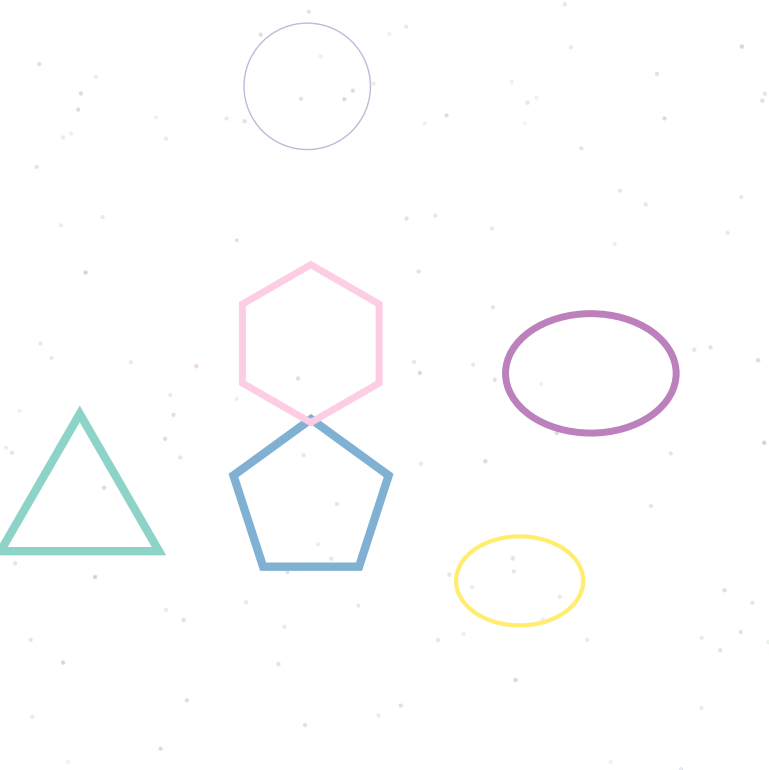[{"shape": "triangle", "thickness": 3, "radius": 0.59, "center": [0.104, 0.344]}, {"shape": "circle", "thickness": 0.5, "radius": 0.41, "center": [0.399, 0.888]}, {"shape": "pentagon", "thickness": 3, "radius": 0.53, "center": [0.404, 0.35]}, {"shape": "hexagon", "thickness": 2.5, "radius": 0.51, "center": [0.404, 0.554]}, {"shape": "oval", "thickness": 2.5, "radius": 0.55, "center": [0.767, 0.515]}, {"shape": "oval", "thickness": 1.5, "radius": 0.41, "center": [0.675, 0.246]}]